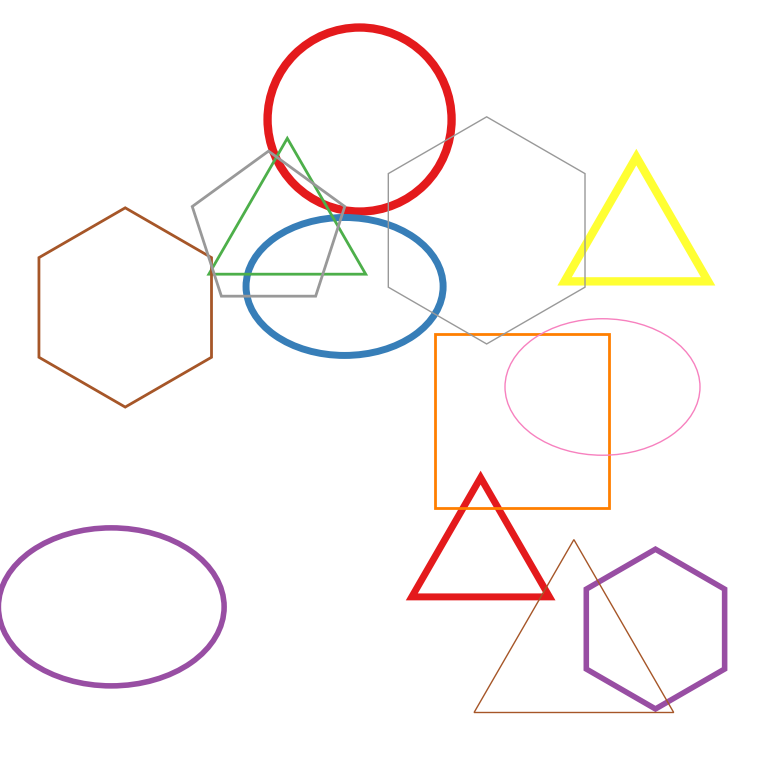[{"shape": "triangle", "thickness": 2.5, "radius": 0.52, "center": [0.624, 0.276]}, {"shape": "circle", "thickness": 3, "radius": 0.6, "center": [0.467, 0.845]}, {"shape": "oval", "thickness": 2.5, "radius": 0.64, "center": [0.448, 0.628]}, {"shape": "triangle", "thickness": 1, "radius": 0.59, "center": [0.373, 0.703]}, {"shape": "oval", "thickness": 2, "radius": 0.73, "center": [0.144, 0.212]}, {"shape": "hexagon", "thickness": 2, "radius": 0.52, "center": [0.851, 0.183]}, {"shape": "square", "thickness": 1, "radius": 0.56, "center": [0.678, 0.454]}, {"shape": "triangle", "thickness": 3, "radius": 0.54, "center": [0.826, 0.688]}, {"shape": "triangle", "thickness": 0.5, "radius": 0.75, "center": [0.745, 0.15]}, {"shape": "hexagon", "thickness": 1, "radius": 0.65, "center": [0.163, 0.601]}, {"shape": "oval", "thickness": 0.5, "radius": 0.63, "center": [0.782, 0.497]}, {"shape": "pentagon", "thickness": 1, "radius": 0.52, "center": [0.349, 0.7]}, {"shape": "hexagon", "thickness": 0.5, "radius": 0.74, "center": [0.632, 0.701]}]